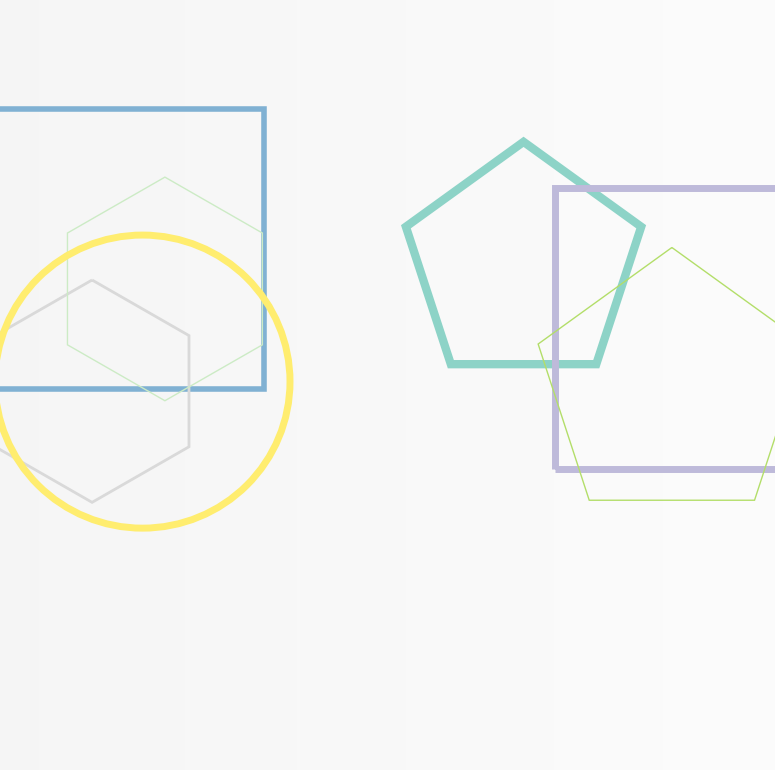[{"shape": "pentagon", "thickness": 3, "radius": 0.8, "center": [0.676, 0.656]}, {"shape": "square", "thickness": 2.5, "radius": 0.91, "center": [0.899, 0.573]}, {"shape": "square", "thickness": 2, "radius": 0.91, "center": [0.159, 0.676]}, {"shape": "pentagon", "thickness": 0.5, "radius": 0.91, "center": [0.867, 0.497]}, {"shape": "hexagon", "thickness": 1, "radius": 0.72, "center": [0.119, 0.492]}, {"shape": "hexagon", "thickness": 0.5, "radius": 0.73, "center": [0.213, 0.625]}, {"shape": "circle", "thickness": 2.5, "radius": 0.95, "center": [0.184, 0.504]}]